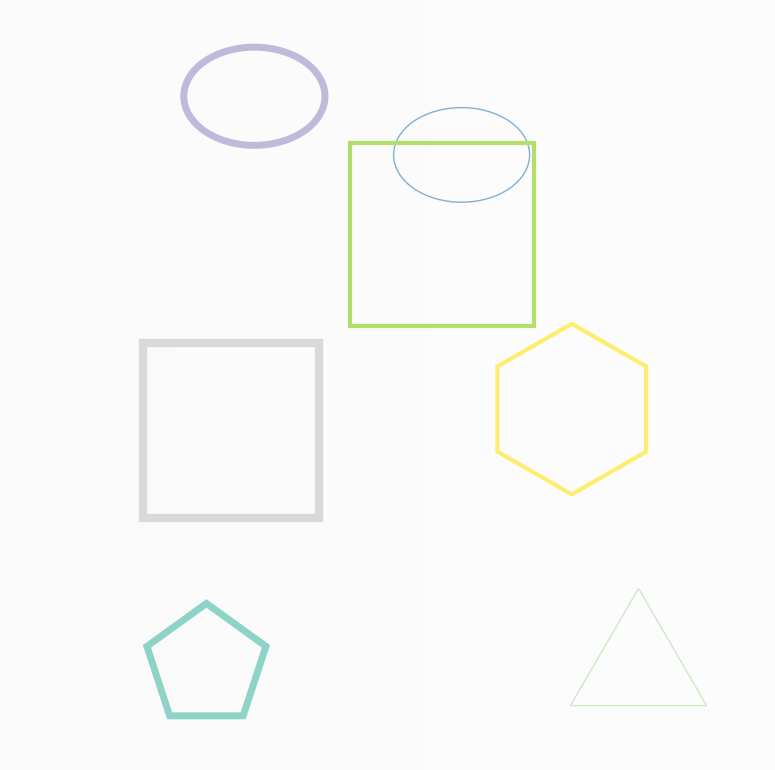[{"shape": "pentagon", "thickness": 2.5, "radius": 0.4, "center": [0.266, 0.136]}, {"shape": "oval", "thickness": 2.5, "radius": 0.46, "center": [0.328, 0.875]}, {"shape": "oval", "thickness": 0.5, "radius": 0.44, "center": [0.596, 0.799]}, {"shape": "square", "thickness": 1.5, "radius": 0.59, "center": [0.57, 0.696]}, {"shape": "square", "thickness": 3, "radius": 0.57, "center": [0.298, 0.441]}, {"shape": "triangle", "thickness": 0.5, "radius": 0.51, "center": [0.824, 0.134]}, {"shape": "hexagon", "thickness": 1.5, "radius": 0.55, "center": [0.738, 0.469]}]